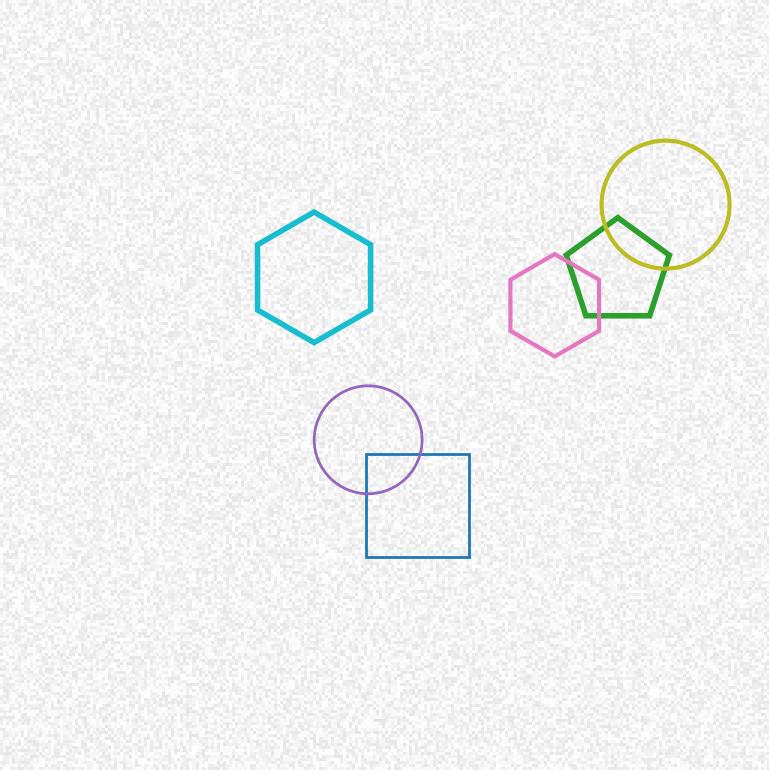[{"shape": "square", "thickness": 1, "radius": 0.33, "center": [0.542, 0.344]}, {"shape": "pentagon", "thickness": 2, "radius": 0.35, "center": [0.802, 0.647]}, {"shape": "circle", "thickness": 1, "radius": 0.35, "center": [0.478, 0.429]}, {"shape": "hexagon", "thickness": 1.5, "radius": 0.33, "center": [0.72, 0.604]}, {"shape": "circle", "thickness": 1.5, "radius": 0.42, "center": [0.864, 0.734]}, {"shape": "hexagon", "thickness": 2, "radius": 0.42, "center": [0.408, 0.64]}]